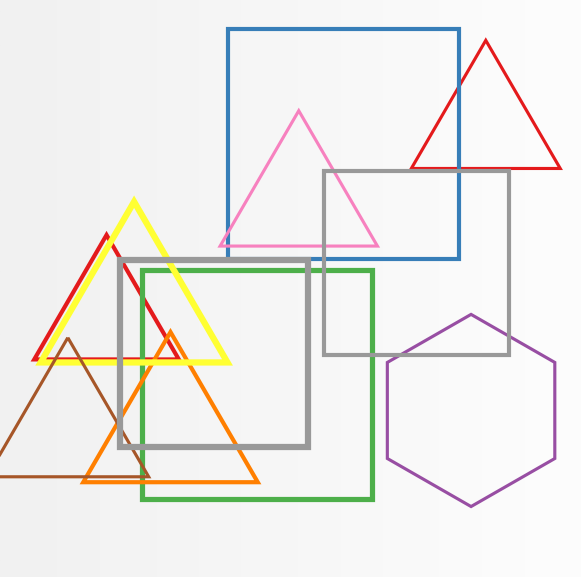[{"shape": "triangle", "thickness": 1.5, "radius": 0.74, "center": [0.836, 0.781]}, {"shape": "triangle", "thickness": 2, "radius": 0.72, "center": [0.183, 0.449]}, {"shape": "square", "thickness": 2, "radius": 1.0, "center": [0.591, 0.749]}, {"shape": "square", "thickness": 2.5, "radius": 0.99, "center": [0.442, 0.334]}, {"shape": "hexagon", "thickness": 1.5, "radius": 0.83, "center": [0.81, 0.288]}, {"shape": "triangle", "thickness": 2, "radius": 0.87, "center": [0.293, 0.251]}, {"shape": "triangle", "thickness": 3, "radius": 0.93, "center": [0.231, 0.464]}, {"shape": "triangle", "thickness": 1.5, "radius": 0.8, "center": [0.117, 0.254]}, {"shape": "triangle", "thickness": 1.5, "radius": 0.78, "center": [0.514, 0.651]}, {"shape": "square", "thickness": 2, "radius": 0.8, "center": [0.716, 0.543]}, {"shape": "square", "thickness": 3, "radius": 0.81, "center": [0.368, 0.387]}]